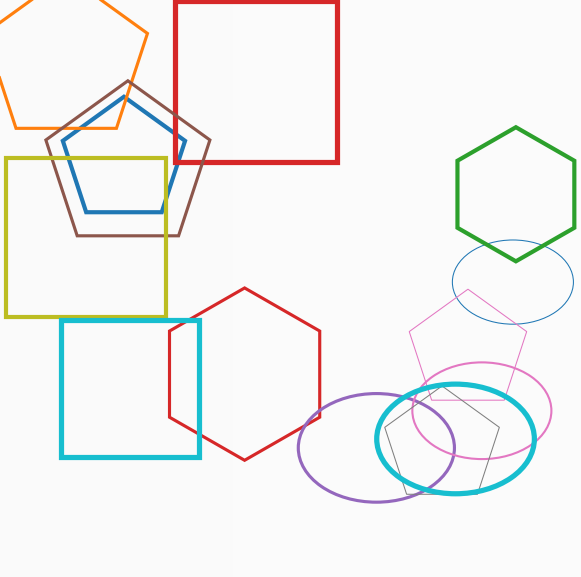[{"shape": "oval", "thickness": 0.5, "radius": 0.52, "center": [0.882, 0.511]}, {"shape": "pentagon", "thickness": 2, "radius": 0.55, "center": [0.213, 0.721]}, {"shape": "pentagon", "thickness": 1.5, "radius": 0.73, "center": [0.114, 0.896]}, {"shape": "hexagon", "thickness": 2, "radius": 0.58, "center": [0.888, 0.663]}, {"shape": "hexagon", "thickness": 1.5, "radius": 0.75, "center": [0.421, 0.351]}, {"shape": "square", "thickness": 2.5, "radius": 0.7, "center": [0.441, 0.858]}, {"shape": "oval", "thickness": 1.5, "radius": 0.67, "center": [0.648, 0.224]}, {"shape": "pentagon", "thickness": 1.5, "radius": 0.74, "center": [0.22, 0.711]}, {"shape": "pentagon", "thickness": 0.5, "radius": 0.53, "center": [0.805, 0.392]}, {"shape": "oval", "thickness": 1, "radius": 0.6, "center": [0.829, 0.288]}, {"shape": "pentagon", "thickness": 0.5, "radius": 0.52, "center": [0.761, 0.227]}, {"shape": "square", "thickness": 2, "radius": 0.69, "center": [0.148, 0.588]}, {"shape": "oval", "thickness": 2.5, "radius": 0.68, "center": [0.784, 0.239]}, {"shape": "square", "thickness": 2.5, "radius": 0.59, "center": [0.224, 0.326]}]